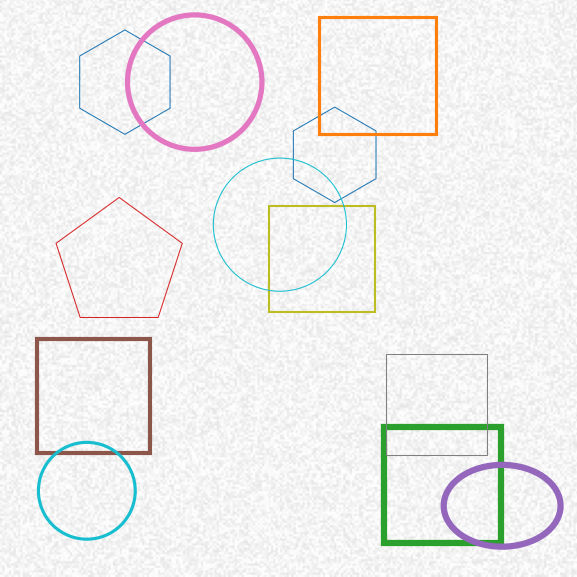[{"shape": "hexagon", "thickness": 0.5, "radius": 0.41, "center": [0.58, 0.731]}, {"shape": "hexagon", "thickness": 0.5, "radius": 0.45, "center": [0.216, 0.857]}, {"shape": "square", "thickness": 1.5, "radius": 0.51, "center": [0.654, 0.868]}, {"shape": "square", "thickness": 3, "radius": 0.51, "center": [0.766, 0.159]}, {"shape": "pentagon", "thickness": 0.5, "radius": 0.57, "center": [0.206, 0.542]}, {"shape": "oval", "thickness": 3, "radius": 0.51, "center": [0.87, 0.123]}, {"shape": "square", "thickness": 2, "radius": 0.49, "center": [0.162, 0.314]}, {"shape": "circle", "thickness": 2.5, "radius": 0.58, "center": [0.337, 0.857]}, {"shape": "square", "thickness": 0.5, "radius": 0.44, "center": [0.756, 0.299]}, {"shape": "square", "thickness": 1, "radius": 0.46, "center": [0.557, 0.551]}, {"shape": "circle", "thickness": 1.5, "radius": 0.42, "center": [0.15, 0.149]}, {"shape": "circle", "thickness": 0.5, "radius": 0.58, "center": [0.485, 0.61]}]